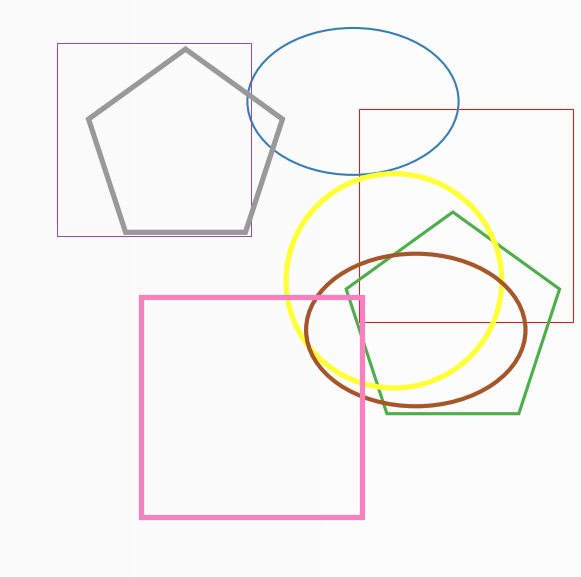[{"shape": "square", "thickness": 0.5, "radius": 0.92, "center": [0.802, 0.626]}, {"shape": "oval", "thickness": 1, "radius": 0.91, "center": [0.607, 0.824]}, {"shape": "pentagon", "thickness": 1.5, "radius": 0.97, "center": [0.779, 0.439]}, {"shape": "square", "thickness": 0.5, "radius": 0.84, "center": [0.265, 0.758]}, {"shape": "circle", "thickness": 2.5, "radius": 0.93, "center": [0.678, 0.513]}, {"shape": "oval", "thickness": 2, "radius": 0.94, "center": [0.715, 0.428]}, {"shape": "square", "thickness": 2.5, "radius": 0.95, "center": [0.433, 0.294]}, {"shape": "pentagon", "thickness": 2.5, "radius": 0.88, "center": [0.319, 0.739]}]